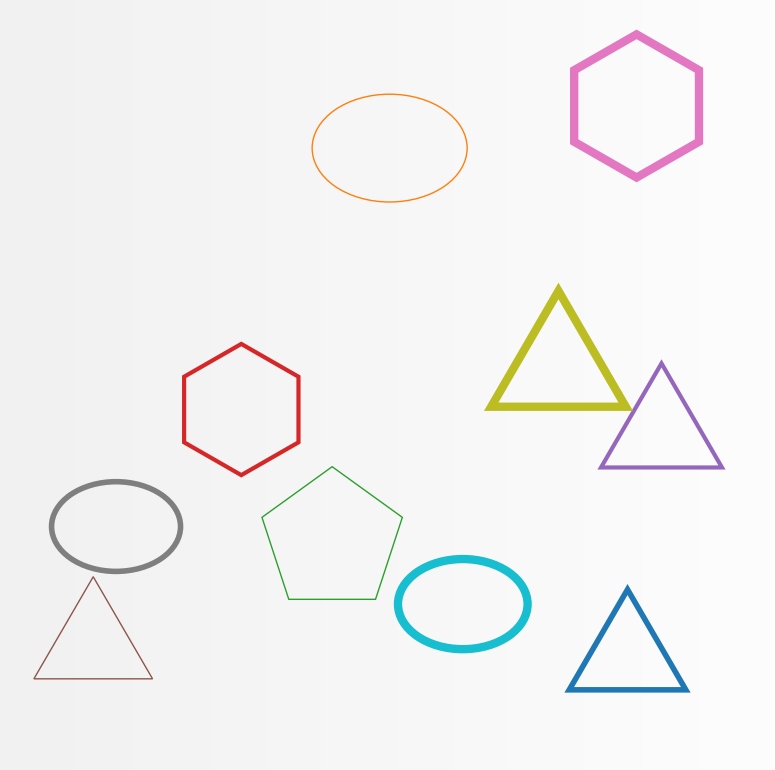[{"shape": "triangle", "thickness": 2, "radius": 0.43, "center": [0.81, 0.148]}, {"shape": "oval", "thickness": 0.5, "radius": 0.5, "center": [0.503, 0.808]}, {"shape": "pentagon", "thickness": 0.5, "radius": 0.48, "center": [0.429, 0.299]}, {"shape": "hexagon", "thickness": 1.5, "radius": 0.43, "center": [0.311, 0.468]}, {"shape": "triangle", "thickness": 1.5, "radius": 0.45, "center": [0.854, 0.438]}, {"shape": "triangle", "thickness": 0.5, "radius": 0.44, "center": [0.12, 0.163]}, {"shape": "hexagon", "thickness": 3, "radius": 0.46, "center": [0.821, 0.862]}, {"shape": "oval", "thickness": 2, "radius": 0.42, "center": [0.15, 0.316]}, {"shape": "triangle", "thickness": 3, "radius": 0.5, "center": [0.721, 0.522]}, {"shape": "oval", "thickness": 3, "radius": 0.42, "center": [0.597, 0.215]}]